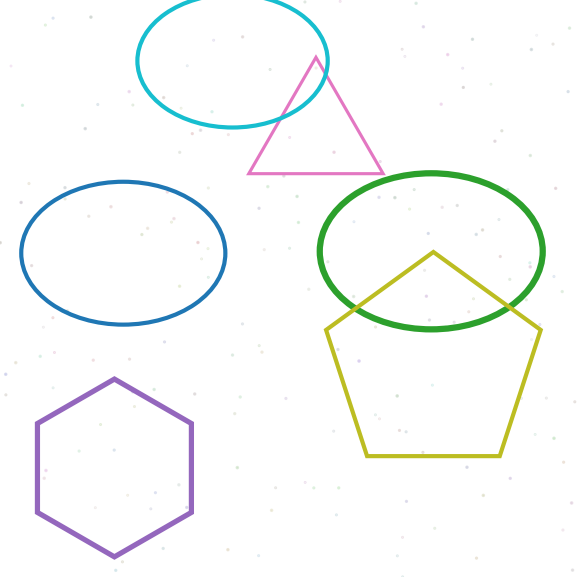[{"shape": "oval", "thickness": 2, "radius": 0.88, "center": [0.214, 0.561]}, {"shape": "oval", "thickness": 3, "radius": 0.97, "center": [0.747, 0.564]}, {"shape": "hexagon", "thickness": 2.5, "radius": 0.77, "center": [0.198, 0.189]}, {"shape": "triangle", "thickness": 1.5, "radius": 0.67, "center": [0.547, 0.766]}, {"shape": "pentagon", "thickness": 2, "radius": 0.98, "center": [0.75, 0.367]}, {"shape": "oval", "thickness": 2, "radius": 0.82, "center": [0.403, 0.894]}]